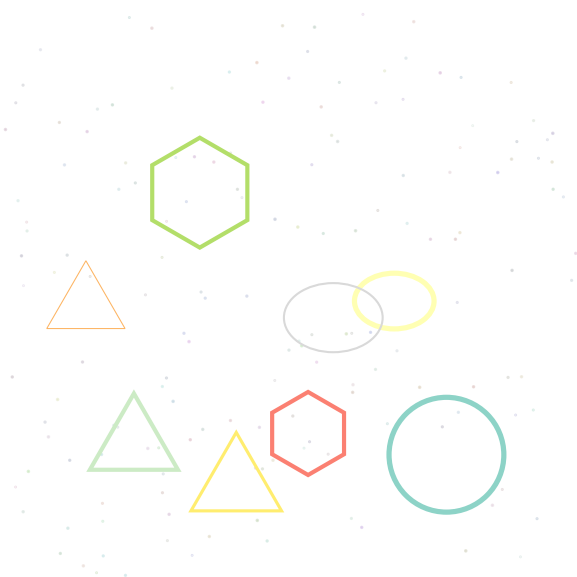[{"shape": "circle", "thickness": 2.5, "radius": 0.5, "center": [0.773, 0.212]}, {"shape": "oval", "thickness": 2.5, "radius": 0.34, "center": [0.683, 0.478]}, {"shape": "hexagon", "thickness": 2, "radius": 0.36, "center": [0.534, 0.249]}, {"shape": "triangle", "thickness": 0.5, "radius": 0.39, "center": [0.149, 0.469]}, {"shape": "hexagon", "thickness": 2, "radius": 0.48, "center": [0.346, 0.666]}, {"shape": "oval", "thickness": 1, "radius": 0.43, "center": [0.577, 0.449]}, {"shape": "triangle", "thickness": 2, "radius": 0.44, "center": [0.232, 0.23]}, {"shape": "triangle", "thickness": 1.5, "radius": 0.45, "center": [0.409, 0.16]}]